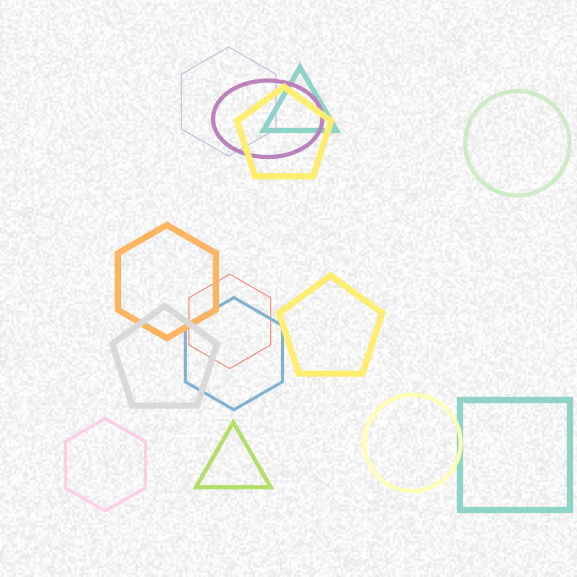[{"shape": "square", "thickness": 3, "radius": 0.48, "center": [0.892, 0.211]}, {"shape": "triangle", "thickness": 2.5, "radius": 0.37, "center": [0.519, 0.81]}, {"shape": "circle", "thickness": 2, "radius": 0.42, "center": [0.714, 0.232]}, {"shape": "hexagon", "thickness": 0.5, "radius": 0.47, "center": [0.396, 0.823]}, {"shape": "hexagon", "thickness": 0.5, "radius": 0.41, "center": [0.398, 0.443]}, {"shape": "hexagon", "thickness": 1.5, "radius": 0.49, "center": [0.405, 0.387]}, {"shape": "hexagon", "thickness": 3, "radius": 0.49, "center": [0.289, 0.512]}, {"shape": "triangle", "thickness": 2, "radius": 0.37, "center": [0.404, 0.193]}, {"shape": "hexagon", "thickness": 1.5, "radius": 0.4, "center": [0.182, 0.194]}, {"shape": "pentagon", "thickness": 3, "radius": 0.48, "center": [0.285, 0.374]}, {"shape": "oval", "thickness": 2, "radius": 0.47, "center": [0.464, 0.793]}, {"shape": "circle", "thickness": 2, "radius": 0.45, "center": [0.896, 0.751]}, {"shape": "pentagon", "thickness": 3, "radius": 0.47, "center": [0.573, 0.428]}, {"shape": "pentagon", "thickness": 3, "radius": 0.43, "center": [0.492, 0.763]}]